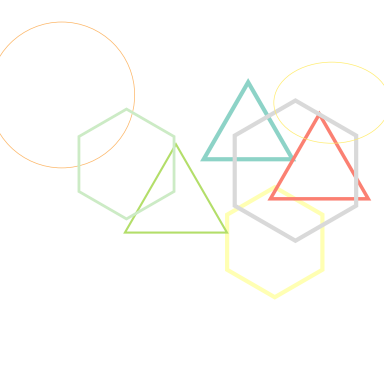[{"shape": "triangle", "thickness": 3, "radius": 0.67, "center": [0.645, 0.653]}, {"shape": "hexagon", "thickness": 3, "radius": 0.71, "center": [0.714, 0.371]}, {"shape": "triangle", "thickness": 2.5, "radius": 0.73, "center": [0.829, 0.557]}, {"shape": "circle", "thickness": 0.5, "radius": 0.95, "center": [0.16, 0.753]}, {"shape": "triangle", "thickness": 1.5, "radius": 0.76, "center": [0.457, 0.472]}, {"shape": "hexagon", "thickness": 3, "radius": 0.91, "center": [0.767, 0.557]}, {"shape": "hexagon", "thickness": 2, "radius": 0.71, "center": [0.329, 0.574]}, {"shape": "oval", "thickness": 0.5, "radius": 0.75, "center": [0.862, 0.733]}]